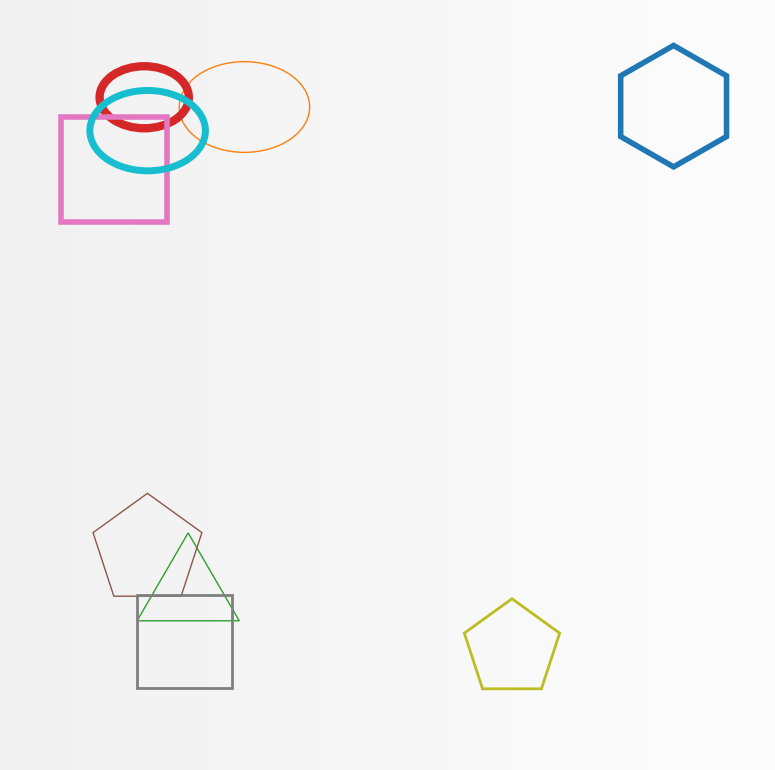[{"shape": "hexagon", "thickness": 2, "radius": 0.39, "center": [0.869, 0.862]}, {"shape": "oval", "thickness": 0.5, "radius": 0.42, "center": [0.315, 0.861]}, {"shape": "triangle", "thickness": 0.5, "radius": 0.38, "center": [0.243, 0.232]}, {"shape": "oval", "thickness": 3, "radius": 0.29, "center": [0.186, 0.874]}, {"shape": "pentagon", "thickness": 0.5, "radius": 0.37, "center": [0.19, 0.285]}, {"shape": "square", "thickness": 2, "radius": 0.34, "center": [0.147, 0.78]}, {"shape": "square", "thickness": 1, "radius": 0.3, "center": [0.238, 0.167]}, {"shape": "pentagon", "thickness": 1, "radius": 0.32, "center": [0.661, 0.158]}, {"shape": "oval", "thickness": 2.5, "radius": 0.37, "center": [0.19, 0.83]}]